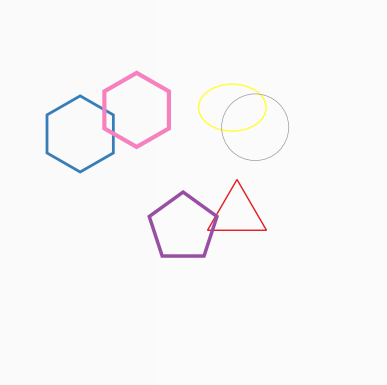[{"shape": "triangle", "thickness": 1, "radius": 0.44, "center": [0.612, 0.446]}, {"shape": "hexagon", "thickness": 2, "radius": 0.49, "center": [0.207, 0.652]}, {"shape": "pentagon", "thickness": 2.5, "radius": 0.46, "center": [0.473, 0.409]}, {"shape": "oval", "thickness": 1, "radius": 0.44, "center": [0.6, 0.72]}, {"shape": "hexagon", "thickness": 3, "radius": 0.48, "center": [0.353, 0.715]}, {"shape": "circle", "thickness": 0.5, "radius": 0.43, "center": [0.659, 0.67]}]